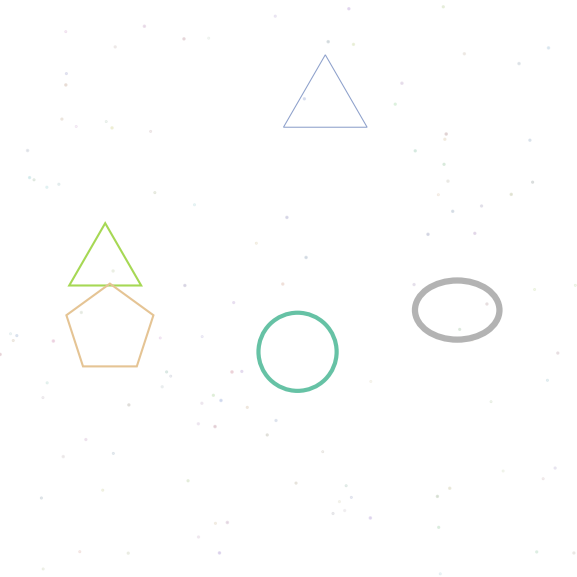[{"shape": "circle", "thickness": 2, "radius": 0.34, "center": [0.515, 0.39]}, {"shape": "triangle", "thickness": 0.5, "radius": 0.42, "center": [0.563, 0.821]}, {"shape": "triangle", "thickness": 1, "radius": 0.36, "center": [0.182, 0.541]}, {"shape": "pentagon", "thickness": 1, "radius": 0.4, "center": [0.19, 0.429]}, {"shape": "oval", "thickness": 3, "radius": 0.37, "center": [0.792, 0.462]}]